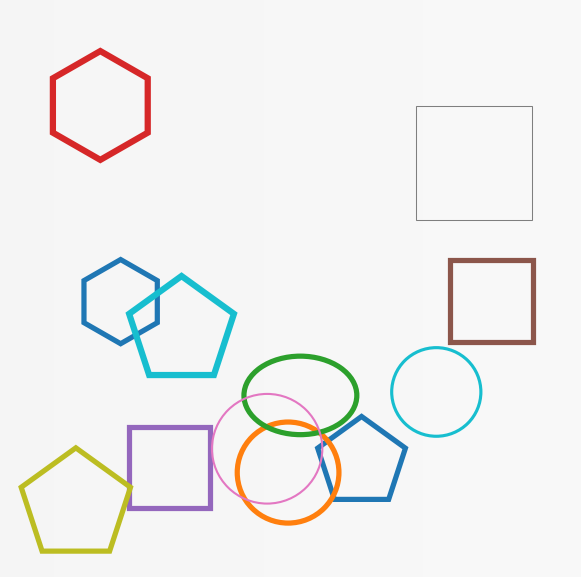[{"shape": "pentagon", "thickness": 2.5, "radius": 0.4, "center": [0.622, 0.199]}, {"shape": "hexagon", "thickness": 2.5, "radius": 0.36, "center": [0.208, 0.477]}, {"shape": "circle", "thickness": 2.5, "radius": 0.44, "center": [0.496, 0.181]}, {"shape": "oval", "thickness": 2.5, "radius": 0.49, "center": [0.517, 0.314]}, {"shape": "hexagon", "thickness": 3, "radius": 0.47, "center": [0.173, 0.816]}, {"shape": "square", "thickness": 2.5, "radius": 0.35, "center": [0.292, 0.19]}, {"shape": "square", "thickness": 2.5, "radius": 0.36, "center": [0.846, 0.478]}, {"shape": "circle", "thickness": 1, "radius": 0.47, "center": [0.46, 0.222]}, {"shape": "square", "thickness": 0.5, "radius": 0.5, "center": [0.816, 0.717]}, {"shape": "pentagon", "thickness": 2.5, "radius": 0.49, "center": [0.13, 0.125]}, {"shape": "pentagon", "thickness": 3, "radius": 0.47, "center": [0.312, 0.426]}, {"shape": "circle", "thickness": 1.5, "radius": 0.38, "center": [0.751, 0.32]}]